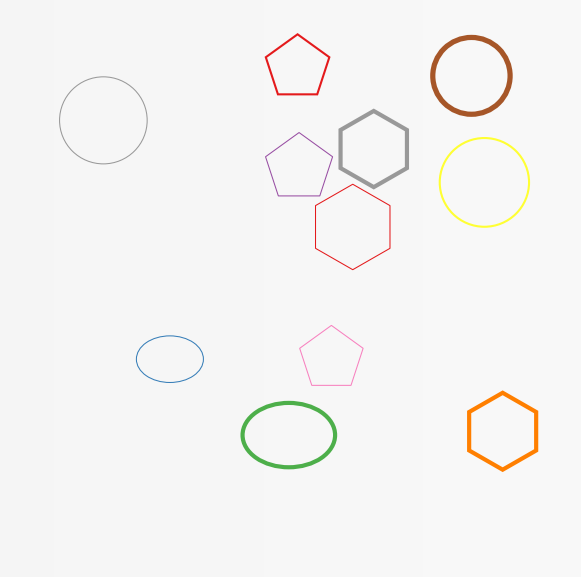[{"shape": "pentagon", "thickness": 1, "radius": 0.29, "center": [0.512, 0.882]}, {"shape": "hexagon", "thickness": 0.5, "radius": 0.37, "center": [0.607, 0.606]}, {"shape": "oval", "thickness": 0.5, "radius": 0.29, "center": [0.292, 0.377]}, {"shape": "oval", "thickness": 2, "radius": 0.4, "center": [0.497, 0.246]}, {"shape": "pentagon", "thickness": 0.5, "radius": 0.3, "center": [0.515, 0.709]}, {"shape": "hexagon", "thickness": 2, "radius": 0.33, "center": [0.865, 0.252]}, {"shape": "circle", "thickness": 1, "radius": 0.38, "center": [0.833, 0.683]}, {"shape": "circle", "thickness": 2.5, "radius": 0.33, "center": [0.811, 0.868]}, {"shape": "pentagon", "thickness": 0.5, "radius": 0.29, "center": [0.57, 0.378]}, {"shape": "circle", "thickness": 0.5, "radius": 0.38, "center": [0.178, 0.791]}, {"shape": "hexagon", "thickness": 2, "radius": 0.33, "center": [0.643, 0.741]}]